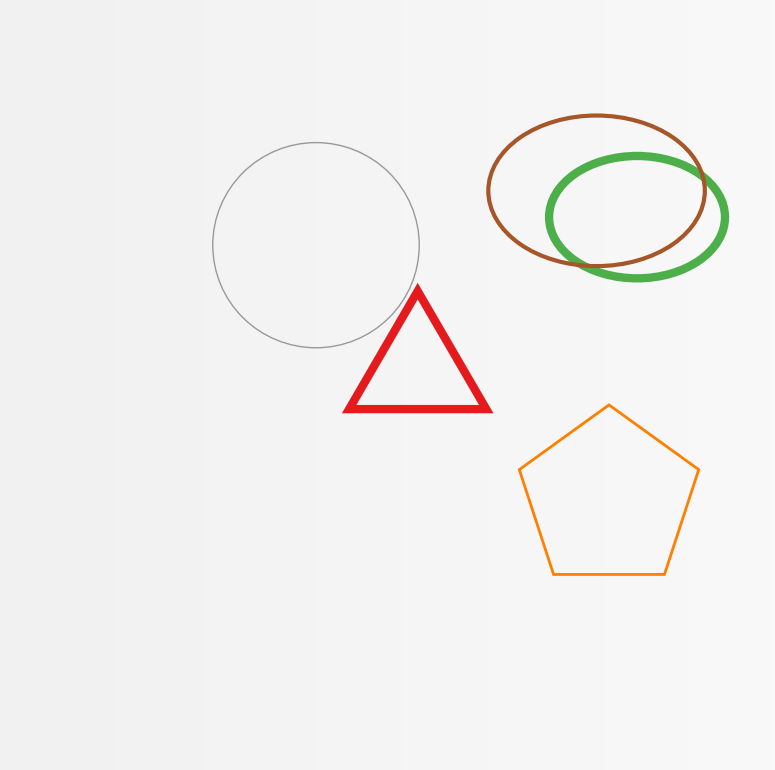[{"shape": "triangle", "thickness": 3, "radius": 0.51, "center": [0.539, 0.52]}, {"shape": "oval", "thickness": 3, "radius": 0.57, "center": [0.822, 0.718]}, {"shape": "pentagon", "thickness": 1, "radius": 0.61, "center": [0.786, 0.352]}, {"shape": "oval", "thickness": 1.5, "radius": 0.7, "center": [0.77, 0.752]}, {"shape": "circle", "thickness": 0.5, "radius": 0.67, "center": [0.408, 0.682]}]